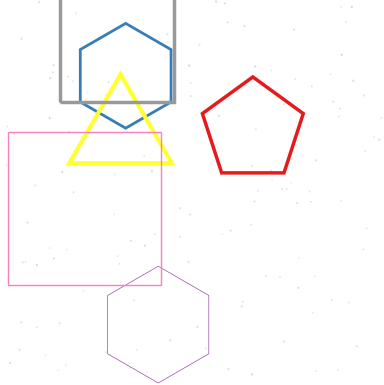[{"shape": "pentagon", "thickness": 2.5, "radius": 0.69, "center": [0.657, 0.662]}, {"shape": "hexagon", "thickness": 2, "radius": 0.68, "center": [0.326, 0.803]}, {"shape": "hexagon", "thickness": 0.5, "radius": 0.76, "center": [0.411, 0.157]}, {"shape": "triangle", "thickness": 3, "radius": 0.77, "center": [0.313, 0.653]}, {"shape": "square", "thickness": 1, "radius": 0.99, "center": [0.22, 0.458]}, {"shape": "square", "thickness": 2.5, "radius": 0.74, "center": [0.304, 0.884]}]